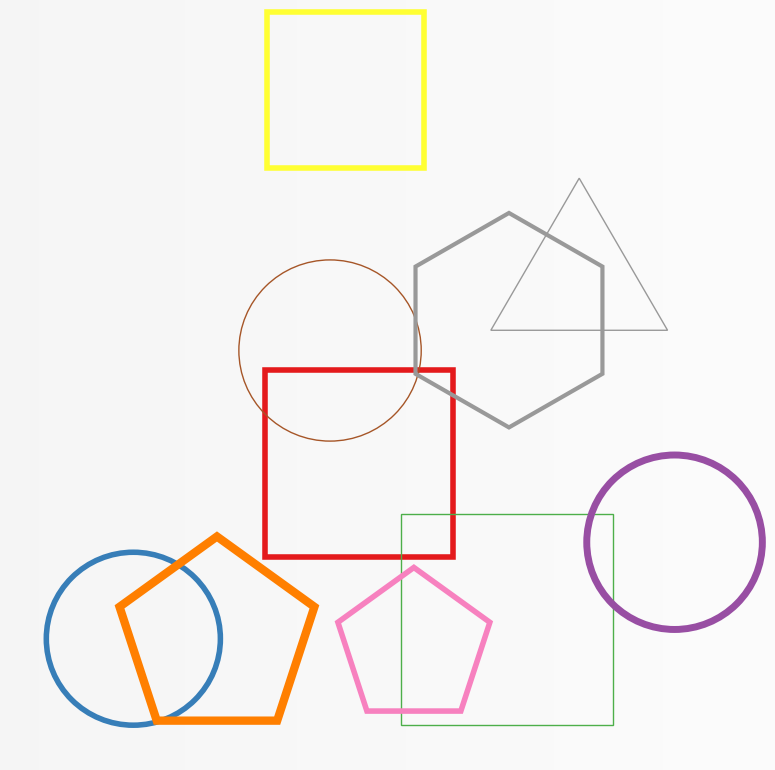[{"shape": "square", "thickness": 2, "radius": 0.61, "center": [0.463, 0.398]}, {"shape": "circle", "thickness": 2, "radius": 0.56, "center": [0.172, 0.17]}, {"shape": "square", "thickness": 0.5, "radius": 0.68, "center": [0.654, 0.195]}, {"shape": "circle", "thickness": 2.5, "radius": 0.57, "center": [0.87, 0.296]}, {"shape": "pentagon", "thickness": 3, "radius": 0.66, "center": [0.28, 0.171]}, {"shape": "square", "thickness": 2, "radius": 0.51, "center": [0.446, 0.883]}, {"shape": "circle", "thickness": 0.5, "radius": 0.59, "center": [0.426, 0.545]}, {"shape": "pentagon", "thickness": 2, "radius": 0.52, "center": [0.534, 0.16]}, {"shape": "triangle", "thickness": 0.5, "radius": 0.66, "center": [0.747, 0.637]}, {"shape": "hexagon", "thickness": 1.5, "radius": 0.7, "center": [0.657, 0.584]}]